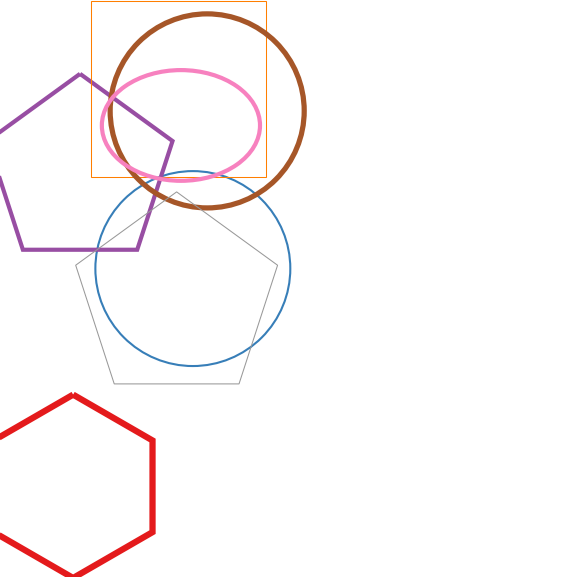[{"shape": "hexagon", "thickness": 3, "radius": 0.79, "center": [0.127, 0.157]}, {"shape": "circle", "thickness": 1, "radius": 0.84, "center": [0.334, 0.534]}, {"shape": "pentagon", "thickness": 2, "radius": 0.84, "center": [0.139, 0.703]}, {"shape": "square", "thickness": 0.5, "radius": 0.76, "center": [0.309, 0.845]}, {"shape": "circle", "thickness": 2.5, "radius": 0.84, "center": [0.359, 0.807]}, {"shape": "oval", "thickness": 2, "radius": 0.68, "center": [0.313, 0.782]}, {"shape": "pentagon", "thickness": 0.5, "radius": 0.92, "center": [0.306, 0.483]}]